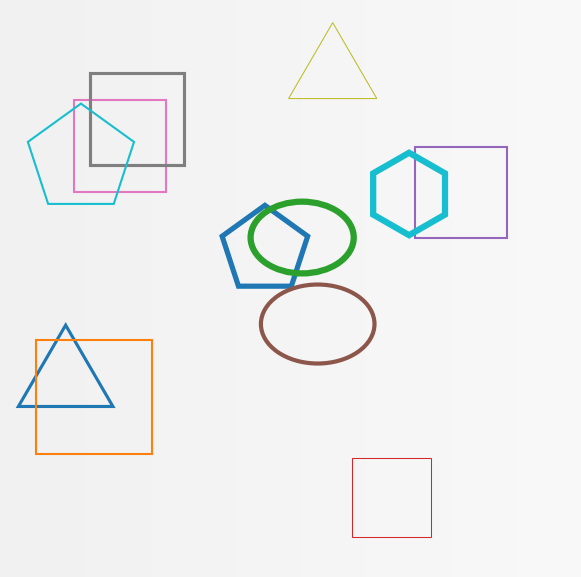[{"shape": "pentagon", "thickness": 2.5, "radius": 0.39, "center": [0.456, 0.566]}, {"shape": "triangle", "thickness": 1.5, "radius": 0.47, "center": [0.113, 0.342]}, {"shape": "square", "thickness": 1, "radius": 0.5, "center": [0.162, 0.312]}, {"shape": "oval", "thickness": 3, "radius": 0.44, "center": [0.52, 0.588]}, {"shape": "square", "thickness": 0.5, "radius": 0.34, "center": [0.674, 0.138]}, {"shape": "square", "thickness": 1, "radius": 0.39, "center": [0.793, 0.666]}, {"shape": "oval", "thickness": 2, "radius": 0.49, "center": [0.547, 0.438]}, {"shape": "square", "thickness": 1, "radius": 0.4, "center": [0.207, 0.746]}, {"shape": "square", "thickness": 1.5, "radius": 0.4, "center": [0.236, 0.793]}, {"shape": "triangle", "thickness": 0.5, "radius": 0.44, "center": [0.572, 0.872]}, {"shape": "hexagon", "thickness": 3, "radius": 0.36, "center": [0.704, 0.663]}, {"shape": "pentagon", "thickness": 1, "radius": 0.48, "center": [0.139, 0.724]}]